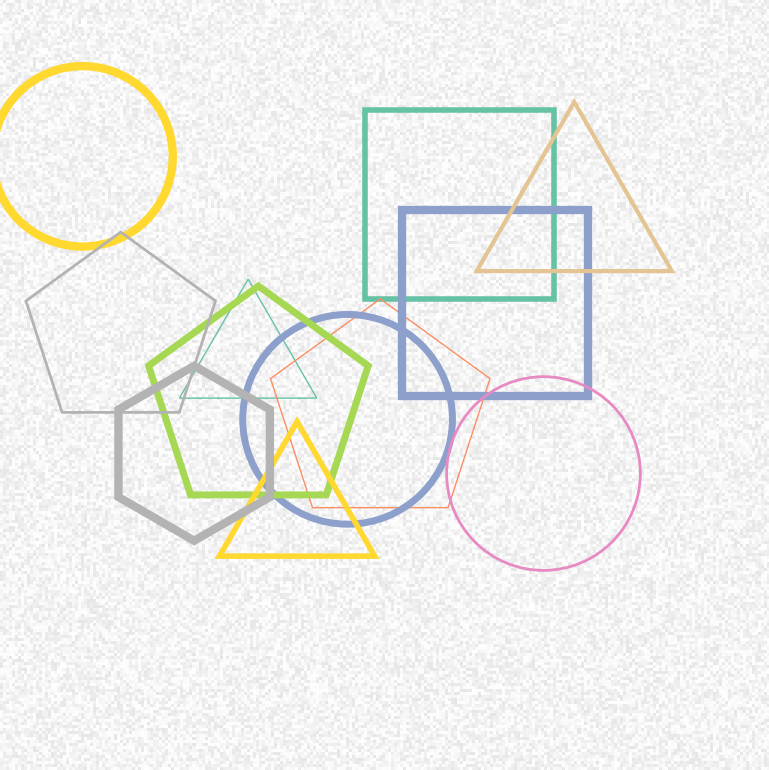[{"shape": "triangle", "thickness": 0.5, "radius": 0.51, "center": [0.322, 0.534]}, {"shape": "square", "thickness": 2, "radius": 0.61, "center": [0.597, 0.734]}, {"shape": "pentagon", "thickness": 0.5, "radius": 0.75, "center": [0.494, 0.462]}, {"shape": "square", "thickness": 3, "radius": 0.6, "center": [0.643, 0.607]}, {"shape": "circle", "thickness": 2.5, "radius": 0.68, "center": [0.451, 0.455]}, {"shape": "circle", "thickness": 1, "radius": 0.63, "center": [0.706, 0.385]}, {"shape": "pentagon", "thickness": 2.5, "radius": 0.75, "center": [0.336, 0.479]}, {"shape": "circle", "thickness": 3, "radius": 0.59, "center": [0.107, 0.797]}, {"shape": "triangle", "thickness": 2, "radius": 0.58, "center": [0.386, 0.336]}, {"shape": "triangle", "thickness": 1.5, "radius": 0.73, "center": [0.746, 0.721]}, {"shape": "pentagon", "thickness": 1, "radius": 0.65, "center": [0.157, 0.569]}, {"shape": "hexagon", "thickness": 3, "radius": 0.57, "center": [0.252, 0.411]}]